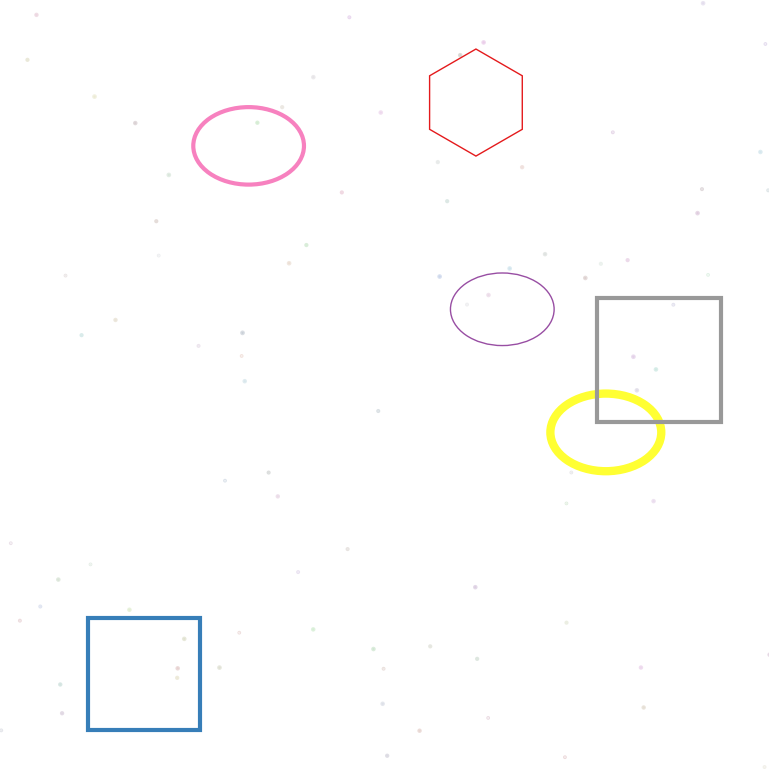[{"shape": "hexagon", "thickness": 0.5, "radius": 0.35, "center": [0.618, 0.867]}, {"shape": "square", "thickness": 1.5, "radius": 0.36, "center": [0.187, 0.125]}, {"shape": "oval", "thickness": 0.5, "radius": 0.34, "center": [0.652, 0.598]}, {"shape": "oval", "thickness": 3, "radius": 0.36, "center": [0.787, 0.438]}, {"shape": "oval", "thickness": 1.5, "radius": 0.36, "center": [0.323, 0.811]}, {"shape": "square", "thickness": 1.5, "radius": 0.4, "center": [0.856, 0.532]}]